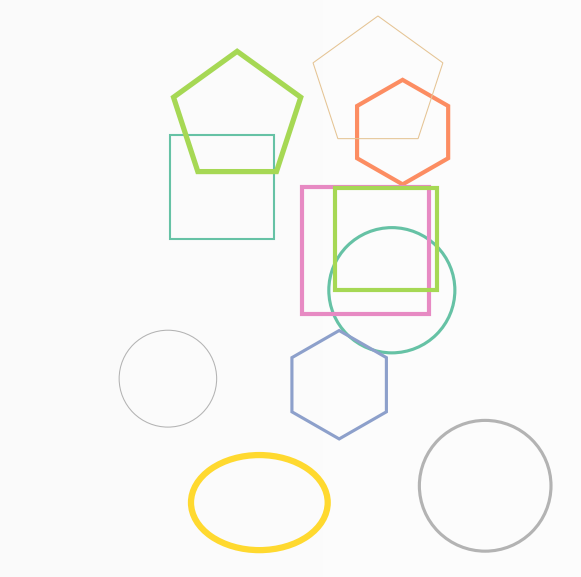[{"shape": "square", "thickness": 1, "radius": 0.45, "center": [0.381, 0.675]}, {"shape": "circle", "thickness": 1.5, "radius": 0.54, "center": [0.674, 0.497]}, {"shape": "hexagon", "thickness": 2, "radius": 0.45, "center": [0.693, 0.77]}, {"shape": "hexagon", "thickness": 1.5, "radius": 0.47, "center": [0.583, 0.333]}, {"shape": "square", "thickness": 2, "radius": 0.55, "center": [0.629, 0.566]}, {"shape": "square", "thickness": 2, "radius": 0.44, "center": [0.664, 0.585]}, {"shape": "pentagon", "thickness": 2.5, "radius": 0.58, "center": [0.408, 0.795]}, {"shape": "oval", "thickness": 3, "radius": 0.59, "center": [0.446, 0.129]}, {"shape": "pentagon", "thickness": 0.5, "radius": 0.59, "center": [0.65, 0.854]}, {"shape": "circle", "thickness": 1.5, "radius": 0.57, "center": [0.835, 0.158]}, {"shape": "circle", "thickness": 0.5, "radius": 0.42, "center": [0.289, 0.343]}]